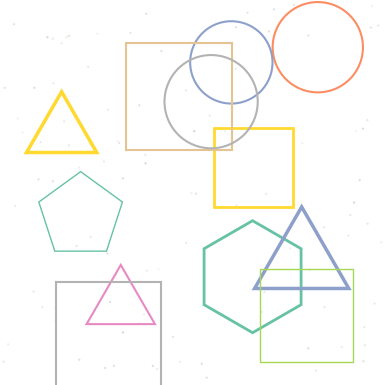[{"shape": "hexagon", "thickness": 2, "radius": 0.73, "center": [0.656, 0.281]}, {"shape": "pentagon", "thickness": 1, "radius": 0.57, "center": [0.209, 0.44]}, {"shape": "circle", "thickness": 1.5, "radius": 0.59, "center": [0.825, 0.877]}, {"shape": "circle", "thickness": 1.5, "radius": 0.53, "center": [0.601, 0.838]}, {"shape": "triangle", "thickness": 2.5, "radius": 0.71, "center": [0.784, 0.321]}, {"shape": "triangle", "thickness": 1.5, "radius": 0.51, "center": [0.314, 0.209]}, {"shape": "square", "thickness": 1, "radius": 0.6, "center": [0.796, 0.181]}, {"shape": "square", "thickness": 2, "radius": 0.52, "center": [0.659, 0.565]}, {"shape": "triangle", "thickness": 2.5, "radius": 0.53, "center": [0.16, 0.657]}, {"shape": "square", "thickness": 1.5, "radius": 0.69, "center": [0.465, 0.75]}, {"shape": "square", "thickness": 1.5, "radius": 0.68, "center": [0.282, 0.132]}, {"shape": "circle", "thickness": 1.5, "radius": 0.61, "center": [0.548, 0.736]}]